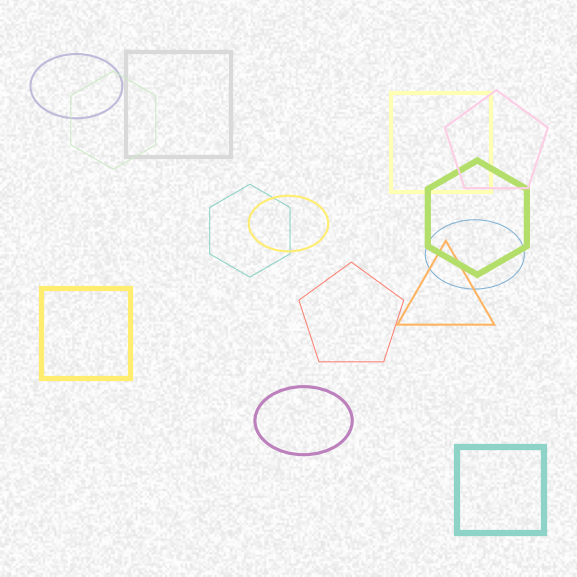[{"shape": "square", "thickness": 3, "radius": 0.37, "center": [0.866, 0.15]}, {"shape": "hexagon", "thickness": 0.5, "radius": 0.4, "center": [0.433, 0.6]}, {"shape": "square", "thickness": 2, "radius": 0.43, "center": [0.763, 0.752]}, {"shape": "oval", "thickness": 1, "radius": 0.4, "center": [0.132, 0.85]}, {"shape": "pentagon", "thickness": 0.5, "radius": 0.48, "center": [0.608, 0.45]}, {"shape": "oval", "thickness": 0.5, "radius": 0.43, "center": [0.822, 0.559]}, {"shape": "triangle", "thickness": 1, "radius": 0.48, "center": [0.772, 0.485]}, {"shape": "hexagon", "thickness": 3, "radius": 0.49, "center": [0.827, 0.622]}, {"shape": "pentagon", "thickness": 1, "radius": 0.47, "center": [0.859, 0.749]}, {"shape": "square", "thickness": 2, "radius": 0.45, "center": [0.31, 0.818]}, {"shape": "oval", "thickness": 1.5, "radius": 0.42, "center": [0.526, 0.271]}, {"shape": "hexagon", "thickness": 0.5, "radius": 0.42, "center": [0.196, 0.791]}, {"shape": "oval", "thickness": 1, "radius": 0.34, "center": [0.5, 0.612]}, {"shape": "square", "thickness": 2.5, "radius": 0.39, "center": [0.148, 0.423]}]